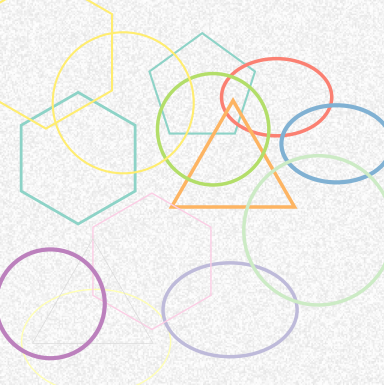[{"shape": "pentagon", "thickness": 1.5, "radius": 0.72, "center": [0.525, 0.77]}, {"shape": "hexagon", "thickness": 2, "radius": 0.85, "center": [0.203, 0.589]}, {"shape": "oval", "thickness": 1, "radius": 0.97, "center": [0.25, 0.113]}, {"shape": "oval", "thickness": 2.5, "radius": 0.87, "center": [0.598, 0.195]}, {"shape": "oval", "thickness": 2.5, "radius": 0.72, "center": [0.718, 0.747]}, {"shape": "oval", "thickness": 3, "radius": 0.72, "center": [0.874, 0.626]}, {"shape": "triangle", "thickness": 2.5, "radius": 0.92, "center": [0.605, 0.555]}, {"shape": "circle", "thickness": 2.5, "radius": 0.72, "center": [0.554, 0.664]}, {"shape": "hexagon", "thickness": 1, "radius": 0.88, "center": [0.395, 0.321]}, {"shape": "triangle", "thickness": 0.5, "radius": 0.91, "center": [0.241, 0.199]}, {"shape": "circle", "thickness": 3, "radius": 0.71, "center": [0.131, 0.211]}, {"shape": "circle", "thickness": 2.5, "radius": 0.97, "center": [0.827, 0.402]}, {"shape": "circle", "thickness": 1.5, "radius": 0.92, "center": [0.32, 0.733]}, {"shape": "hexagon", "thickness": 1.5, "radius": 0.99, "center": [0.119, 0.864]}]